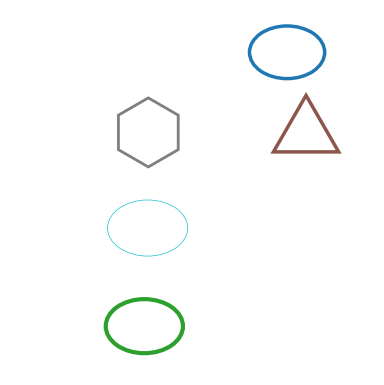[{"shape": "oval", "thickness": 2.5, "radius": 0.49, "center": [0.746, 0.864]}, {"shape": "oval", "thickness": 3, "radius": 0.5, "center": [0.375, 0.153]}, {"shape": "triangle", "thickness": 2.5, "radius": 0.49, "center": [0.795, 0.654]}, {"shape": "hexagon", "thickness": 2, "radius": 0.45, "center": [0.385, 0.656]}, {"shape": "oval", "thickness": 0.5, "radius": 0.52, "center": [0.383, 0.408]}]